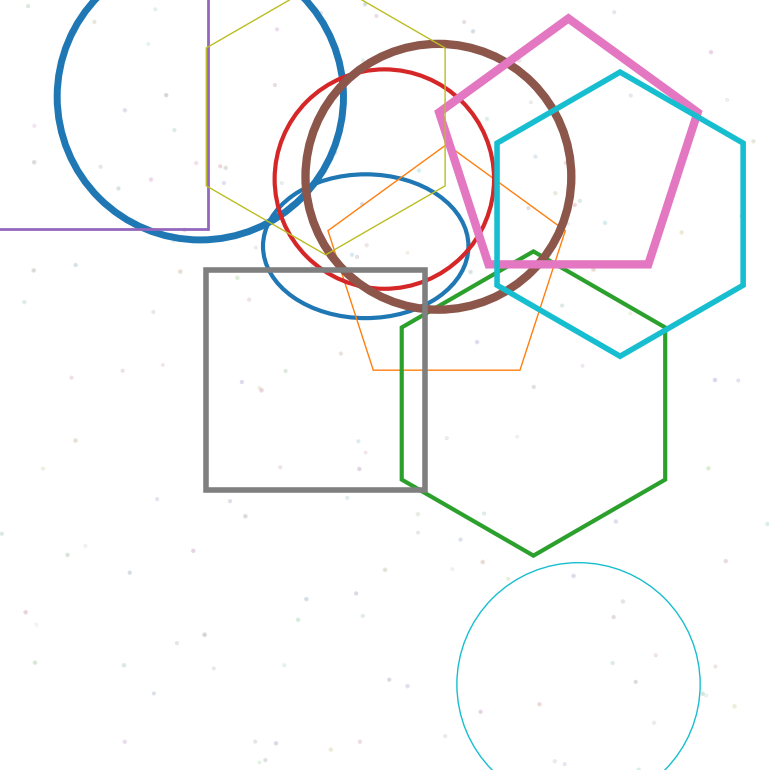[{"shape": "circle", "thickness": 2.5, "radius": 0.93, "center": [0.26, 0.874]}, {"shape": "oval", "thickness": 1.5, "radius": 0.67, "center": [0.475, 0.68]}, {"shape": "pentagon", "thickness": 0.5, "radius": 0.81, "center": [0.58, 0.65]}, {"shape": "hexagon", "thickness": 1.5, "radius": 0.99, "center": [0.693, 0.476]}, {"shape": "circle", "thickness": 1.5, "radius": 0.71, "center": [0.499, 0.767]}, {"shape": "square", "thickness": 1, "radius": 0.81, "center": [0.109, 0.865]}, {"shape": "circle", "thickness": 3, "radius": 0.86, "center": [0.569, 0.77]}, {"shape": "pentagon", "thickness": 3, "radius": 0.88, "center": [0.738, 0.799]}, {"shape": "square", "thickness": 2, "radius": 0.71, "center": [0.41, 0.506]}, {"shape": "hexagon", "thickness": 0.5, "radius": 0.9, "center": [0.423, 0.848]}, {"shape": "hexagon", "thickness": 2, "radius": 0.92, "center": [0.805, 0.722]}, {"shape": "circle", "thickness": 0.5, "radius": 0.79, "center": [0.751, 0.111]}]